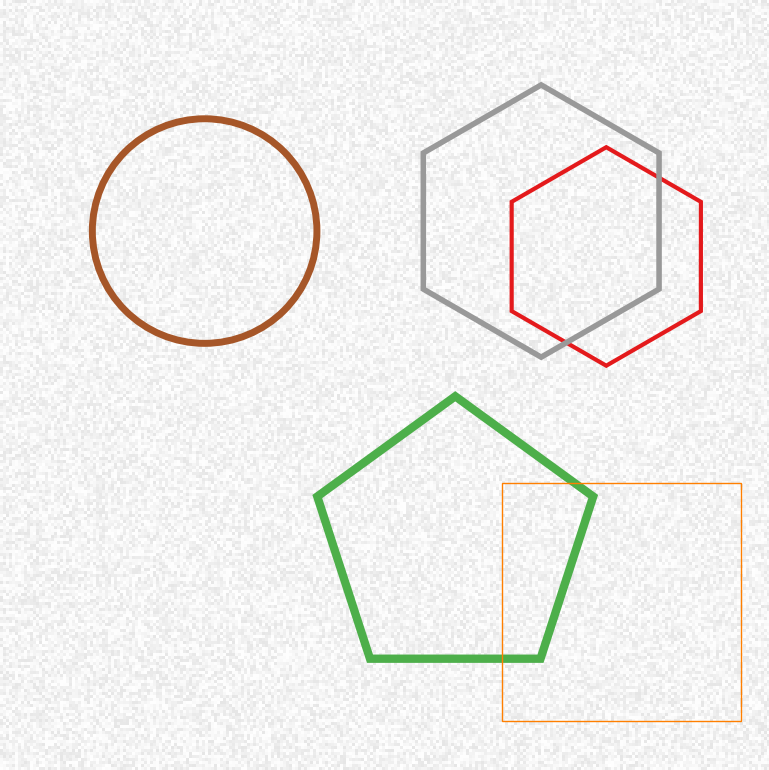[{"shape": "hexagon", "thickness": 1.5, "radius": 0.71, "center": [0.787, 0.667]}, {"shape": "pentagon", "thickness": 3, "radius": 0.94, "center": [0.591, 0.297]}, {"shape": "square", "thickness": 0.5, "radius": 0.77, "center": [0.807, 0.218]}, {"shape": "circle", "thickness": 2.5, "radius": 0.73, "center": [0.266, 0.7]}, {"shape": "hexagon", "thickness": 2, "radius": 0.88, "center": [0.703, 0.713]}]